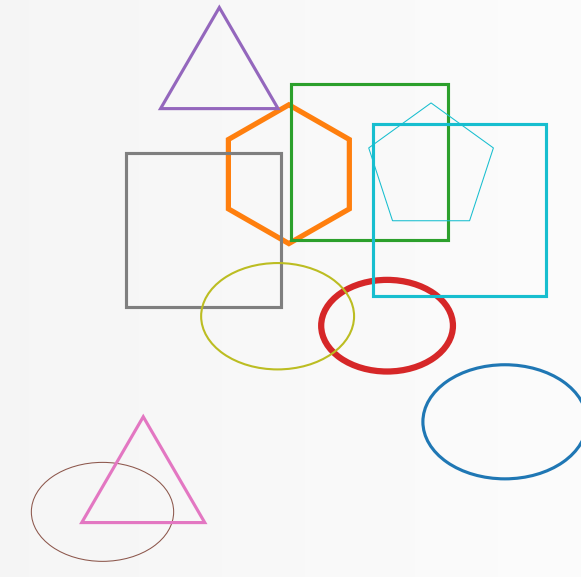[{"shape": "oval", "thickness": 1.5, "radius": 0.71, "center": [0.869, 0.269]}, {"shape": "hexagon", "thickness": 2.5, "radius": 0.6, "center": [0.497, 0.698]}, {"shape": "square", "thickness": 1.5, "radius": 0.68, "center": [0.636, 0.718]}, {"shape": "oval", "thickness": 3, "radius": 0.57, "center": [0.666, 0.435]}, {"shape": "triangle", "thickness": 1.5, "radius": 0.58, "center": [0.377, 0.869]}, {"shape": "oval", "thickness": 0.5, "radius": 0.61, "center": [0.176, 0.113]}, {"shape": "triangle", "thickness": 1.5, "radius": 0.61, "center": [0.246, 0.155]}, {"shape": "square", "thickness": 1.5, "radius": 0.67, "center": [0.351, 0.6]}, {"shape": "oval", "thickness": 1, "radius": 0.66, "center": [0.478, 0.452]}, {"shape": "square", "thickness": 1.5, "radius": 0.74, "center": [0.791, 0.636]}, {"shape": "pentagon", "thickness": 0.5, "radius": 0.56, "center": [0.742, 0.708]}]